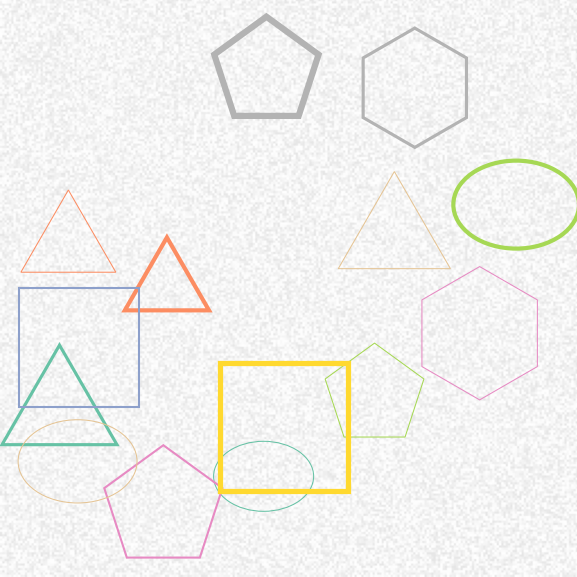[{"shape": "triangle", "thickness": 1.5, "radius": 0.57, "center": [0.103, 0.287]}, {"shape": "oval", "thickness": 0.5, "radius": 0.43, "center": [0.456, 0.174]}, {"shape": "triangle", "thickness": 2, "radius": 0.42, "center": [0.289, 0.504]}, {"shape": "triangle", "thickness": 0.5, "radius": 0.47, "center": [0.118, 0.575]}, {"shape": "square", "thickness": 1, "radius": 0.52, "center": [0.137, 0.397]}, {"shape": "pentagon", "thickness": 1, "radius": 0.54, "center": [0.283, 0.121]}, {"shape": "hexagon", "thickness": 0.5, "radius": 0.58, "center": [0.831, 0.422]}, {"shape": "pentagon", "thickness": 0.5, "radius": 0.45, "center": [0.649, 0.315]}, {"shape": "oval", "thickness": 2, "radius": 0.54, "center": [0.894, 0.645]}, {"shape": "square", "thickness": 2.5, "radius": 0.55, "center": [0.492, 0.26]}, {"shape": "oval", "thickness": 0.5, "radius": 0.51, "center": [0.134, 0.2]}, {"shape": "triangle", "thickness": 0.5, "radius": 0.56, "center": [0.683, 0.59]}, {"shape": "hexagon", "thickness": 1.5, "radius": 0.52, "center": [0.718, 0.847]}, {"shape": "pentagon", "thickness": 3, "radius": 0.47, "center": [0.461, 0.875]}]